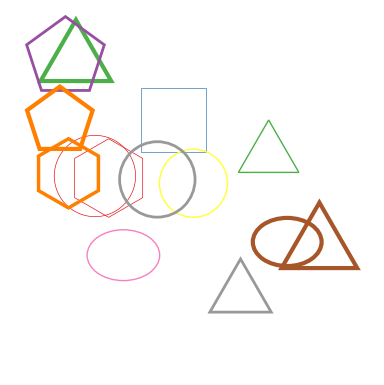[{"shape": "circle", "thickness": 0.5, "radius": 0.53, "center": [0.247, 0.543]}, {"shape": "hexagon", "thickness": 0.5, "radius": 0.51, "center": [0.282, 0.538]}, {"shape": "square", "thickness": 0.5, "radius": 0.42, "center": [0.451, 0.689]}, {"shape": "triangle", "thickness": 1, "radius": 0.45, "center": [0.698, 0.598]}, {"shape": "triangle", "thickness": 3, "radius": 0.53, "center": [0.197, 0.842]}, {"shape": "pentagon", "thickness": 2, "radius": 0.53, "center": [0.17, 0.851]}, {"shape": "hexagon", "thickness": 2.5, "radius": 0.45, "center": [0.178, 0.55]}, {"shape": "pentagon", "thickness": 3, "radius": 0.45, "center": [0.155, 0.686]}, {"shape": "circle", "thickness": 1, "radius": 0.44, "center": [0.502, 0.524]}, {"shape": "triangle", "thickness": 3, "radius": 0.57, "center": [0.83, 0.36]}, {"shape": "oval", "thickness": 3, "radius": 0.45, "center": [0.746, 0.371]}, {"shape": "oval", "thickness": 1, "radius": 0.47, "center": [0.32, 0.337]}, {"shape": "triangle", "thickness": 2, "radius": 0.46, "center": [0.625, 0.235]}, {"shape": "circle", "thickness": 2, "radius": 0.49, "center": [0.409, 0.534]}]